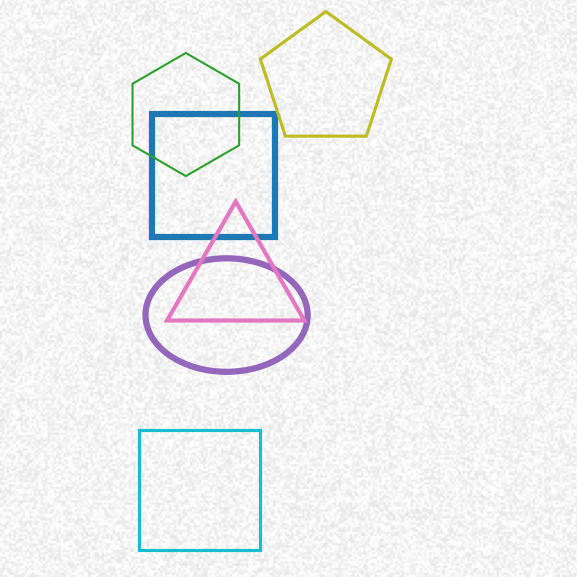[{"shape": "square", "thickness": 3, "radius": 0.53, "center": [0.369, 0.695]}, {"shape": "hexagon", "thickness": 1, "radius": 0.53, "center": [0.322, 0.801]}, {"shape": "oval", "thickness": 3, "radius": 0.7, "center": [0.392, 0.454]}, {"shape": "triangle", "thickness": 2, "radius": 0.69, "center": [0.408, 0.513]}, {"shape": "pentagon", "thickness": 1.5, "radius": 0.6, "center": [0.564, 0.86]}, {"shape": "square", "thickness": 1.5, "radius": 0.52, "center": [0.346, 0.151]}]